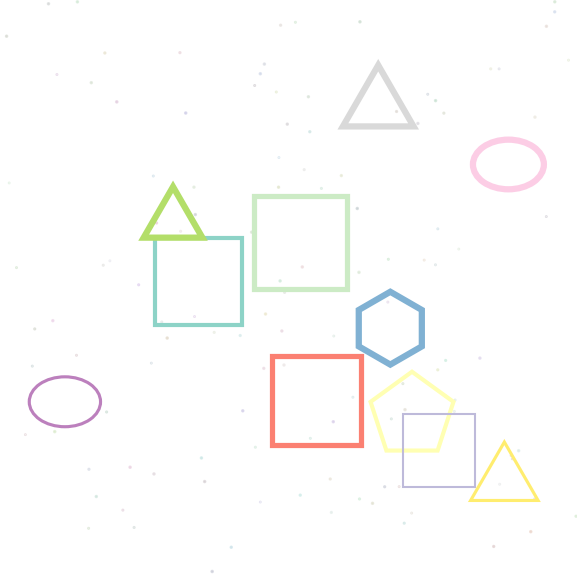[{"shape": "square", "thickness": 2, "radius": 0.38, "center": [0.344, 0.512]}, {"shape": "pentagon", "thickness": 2, "radius": 0.38, "center": [0.713, 0.28]}, {"shape": "square", "thickness": 1, "radius": 0.31, "center": [0.76, 0.219]}, {"shape": "square", "thickness": 2.5, "radius": 0.39, "center": [0.548, 0.305]}, {"shape": "hexagon", "thickness": 3, "radius": 0.32, "center": [0.676, 0.431]}, {"shape": "triangle", "thickness": 3, "radius": 0.29, "center": [0.3, 0.617]}, {"shape": "oval", "thickness": 3, "radius": 0.31, "center": [0.88, 0.714]}, {"shape": "triangle", "thickness": 3, "radius": 0.35, "center": [0.655, 0.816]}, {"shape": "oval", "thickness": 1.5, "radius": 0.31, "center": [0.112, 0.303]}, {"shape": "square", "thickness": 2.5, "radius": 0.4, "center": [0.521, 0.579]}, {"shape": "triangle", "thickness": 1.5, "radius": 0.34, "center": [0.873, 0.166]}]